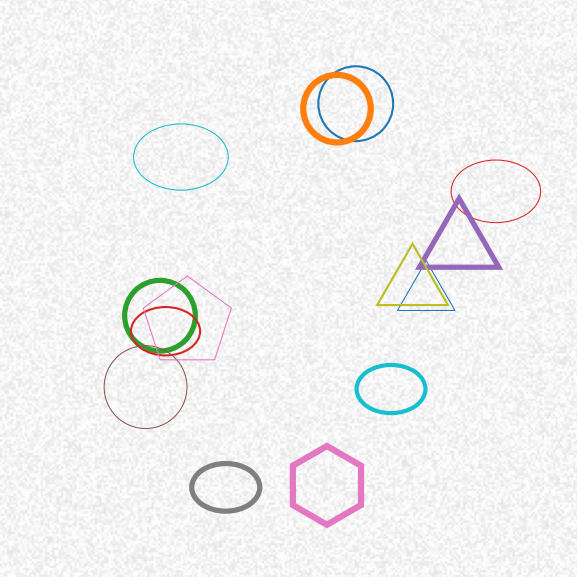[{"shape": "triangle", "thickness": 0.5, "radius": 0.29, "center": [0.738, 0.49]}, {"shape": "circle", "thickness": 1, "radius": 0.32, "center": [0.616, 0.82]}, {"shape": "circle", "thickness": 3, "radius": 0.29, "center": [0.584, 0.811]}, {"shape": "circle", "thickness": 2.5, "radius": 0.31, "center": [0.277, 0.452]}, {"shape": "oval", "thickness": 0.5, "radius": 0.39, "center": [0.859, 0.668]}, {"shape": "oval", "thickness": 1, "radius": 0.3, "center": [0.287, 0.426]}, {"shape": "triangle", "thickness": 2.5, "radius": 0.4, "center": [0.795, 0.576]}, {"shape": "circle", "thickness": 0.5, "radius": 0.36, "center": [0.252, 0.329]}, {"shape": "hexagon", "thickness": 3, "radius": 0.34, "center": [0.566, 0.159]}, {"shape": "pentagon", "thickness": 0.5, "radius": 0.4, "center": [0.324, 0.441]}, {"shape": "oval", "thickness": 2.5, "radius": 0.29, "center": [0.391, 0.155]}, {"shape": "triangle", "thickness": 1, "radius": 0.35, "center": [0.714, 0.506]}, {"shape": "oval", "thickness": 2, "radius": 0.3, "center": [0.677, 0.325]}, {"shape": "oval", "thickness": 0.5, "radius": 0.41, "center": [0.313, 0.727]}]